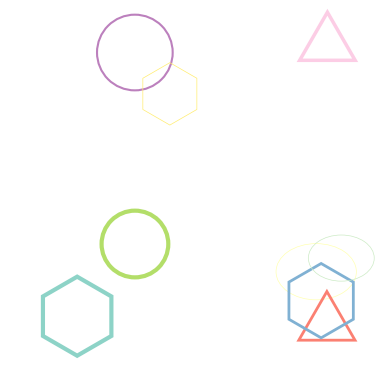[{"shape": "hexagon", "thickness": 3, "radius": 0.51, "center": [0.2, 0.179]}, {"shape": "oval", "thickness": 0.5, "radius": 0.52, "center": [0.821, 0.294]}, {"shape": "triangle", "thickness": 2, "radius": 0.42, "center": [0.849, 0.159]}, {"shape": "hexagon", "thickness": 2, "radius": 0.48, "center": [0.834, 0.219]}, {"shape": "circle", "thickness": 3, "radius": 0.43, "center": [0.35, 0.366]}, {"shape": "triangle", "thickness": 2.5, "radius": 0.42, "center": [0.85, 0.885]}, {"shape": "circle", "thickness": 1.5, "radius": 0.49, "center": [0.35, 0.864]}, {"shape": "oval", "thickness": 0.5, "radius": 0.43, "center": [0.886, 0.33]}, {"shape": "hexagon", "thickness": 0.5, "radius": 0.41, "center": [0.441, 0.756]}]